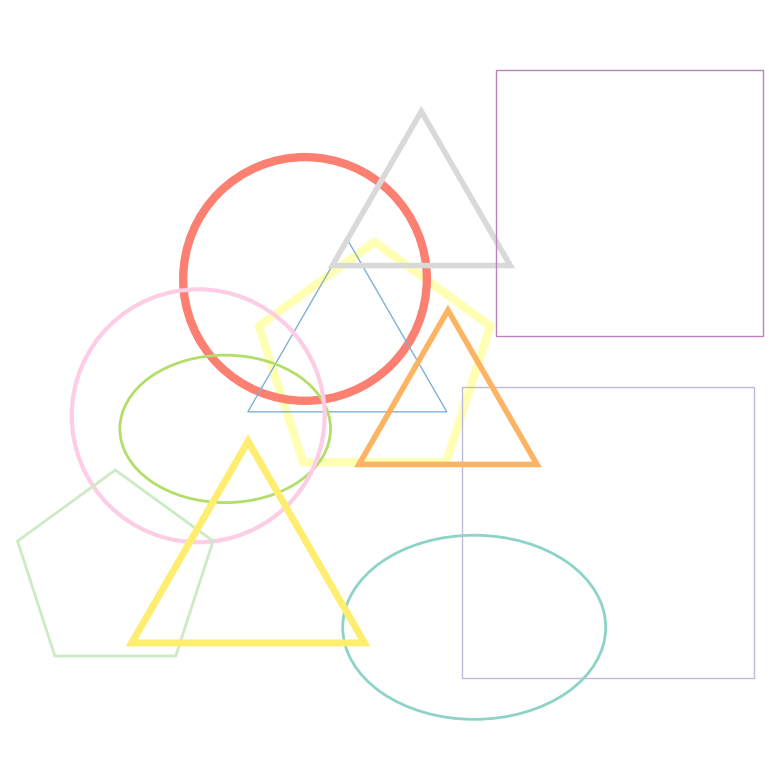[{"shape": "oval", "thickness": 1, "radius": 0.85, "center": [0.616, 0.185]}, {"shape": "pentagon", "thickness": 3, "radius": 0.79, "center": [0.486, 0.528]}, {"shape": "square", "thickness": 0.5, "radius": 0.95, "center": [0.789, 0.309]}, {"shape": "circle", "thickness": 3, "radius": 0.79, "center": [0.396, 0.638]}, {"shape": "triangle", "thickness": 0.5, "radius": 0.75, "center": [0.451, 0.54]}, {"shape": "triangle", "thickness": 2, "radius": 0.67, "center": [0.582, 0.464]}, {"shape": "oval", "thickness": 1, "radius": 0.68, "center": [0.292, 0.443]}, {"shape": "circle", "thickness": 1.5, "radius": 0.82, "center": [0.257, 0.46]}, {"shape": "triangle", "thickness": 2, "radius": 0.67, "center": [0.547, 0.722]}, {"shape": "square", "thickness": 0.5, "radius": 0.86, "center": [0.818, 0.736]}, {"shape": "pentagon", "thickness": 1, "radius": 0.67, "center": [0.15, 0.256]}, {"shape": "triangle", "thickness": 2.5, "radius": 0.87, "center": [0.322, 0.252]}]